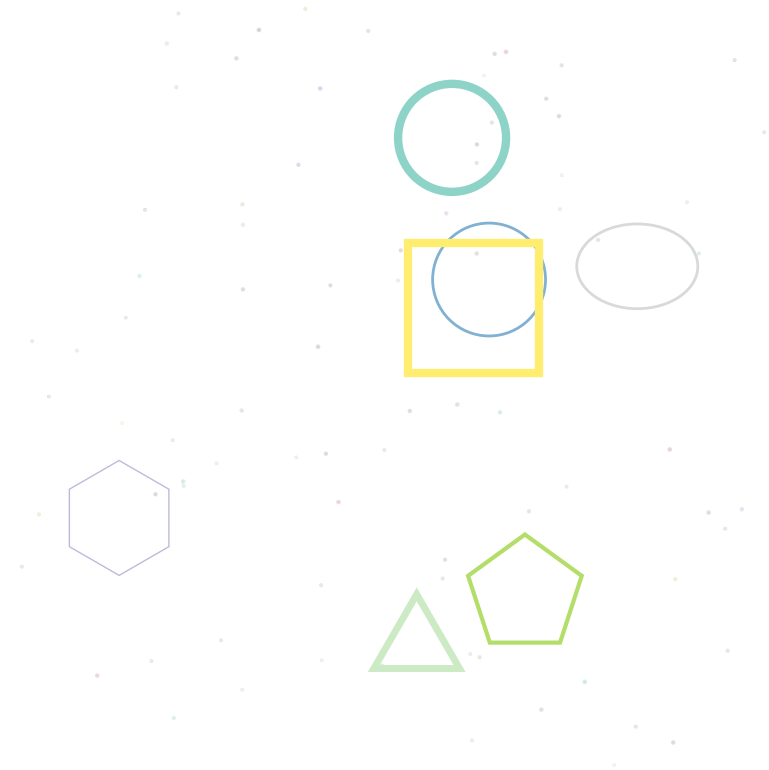[{"shape": "circle", "thickness": 3, "radius": 0.35, "center": [0.587, 0.821]}, {"shape": "hexagon", "thickness": 0.5, "radius": 0.37, "center": [0.155, 0.327]}, {"shape": "circle", "thickness": 1, "radius": 0.37, "center": [0.635, 0.637]}, {"shape": "pentagon", "thickness": 1.5, "radius": 0.39, "center": [0.682, 0.228]}, {"shape": "oval", "thickness": 1, "radius": 0.39, "center": [0.828, 0.654]}, {"shape": "triangle", "thickness": 2.5, "radius": 0.32, "center": [0.541, 0.164]}, {"shape": "square", "thickness": 3, "radius": 0.42, "center": [0.615, 0.6]}]